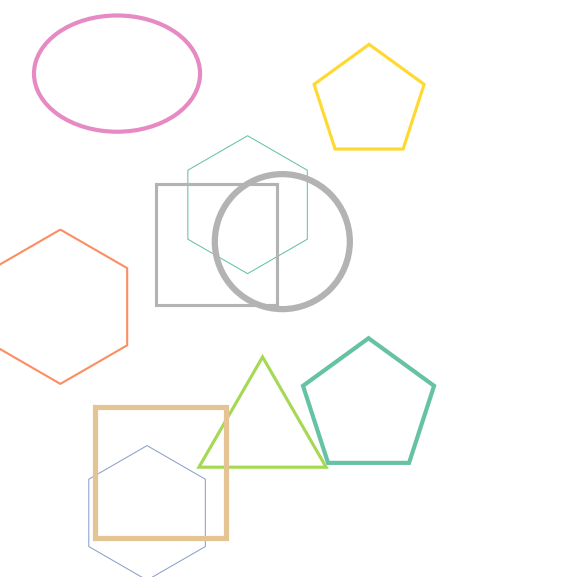[{"shape": "hexagon", "thickness": 0.5, "radius": 0.6, "center": [0.429, 0.645]}, {"shape": "pentagon", "thickness": 2, "radius": 0.6, "center": [0.638, 0.294]}, {"shape": "hexagon", "thickness": 1, "radius": 0.67, "center": [0.105, 0.468]}, {"shape": "hexagon", "thickness": 0.5, "radius": 0.58, "center": [0.255, 0.111]}, {"shape": "oval", "thickness": 2, "radius": 0.72, "center": [0.203, 0.872]}, {"shape": "triangle", "thickness": 1.5, "radius": 0.64, "center": [0.455, 0.254]}, {"shape": "pentagon", "thickness": 1.5, "radius": 0.5, "center": [0.639, 0.822]}, {"shape": "square", "thickness": 2.5, "radius": 0.57, "center": [0.278, 0.181]}, {"shape": "circle", "thickness": 3, "radius": 0.58, "center": [0.489, 0.581]}, {"shape": "square", "thickness": 1.5, "radius": 0.52, "center": [0.376, 0.575]}]